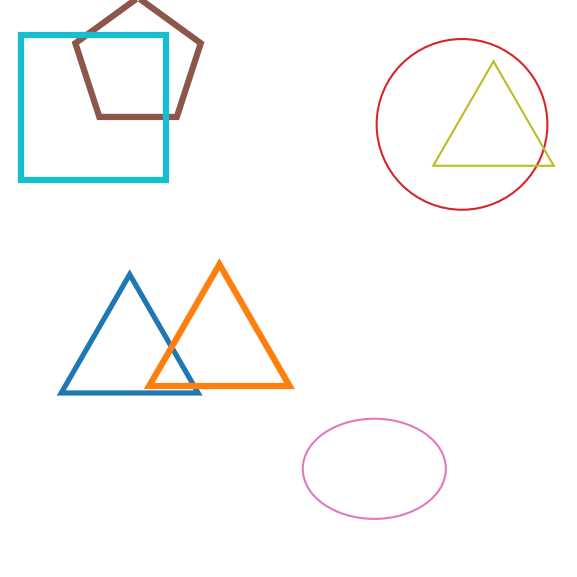[{"shape": "triangle", "thickness": 2.5, "radius": 0.68, "center": [0.225, 0.387]}, {"shape": "triangle", "thickness": 3, "radius": 0.7, "center": [0.38, 0.401]}, {"shape": "circle", "thickness": 1, "radius": 0.74, "center": [0.8, 0.784]}, {"shape": "pentagon", "thickness": 3, "radius": 0.57, "center": [0.239, 0.889]}, {"shape": "oval", "thickness": 1, "radius": 0.62, "center": [0.648, 0.187]}, {"shape": "triangle", "thickness": 1, "radius": 0.6, "center": [0.855, 0.772]}, {"shape": "square", "thickness": 3, "radius": 0.63, "center": [0.162, 0.813]}]